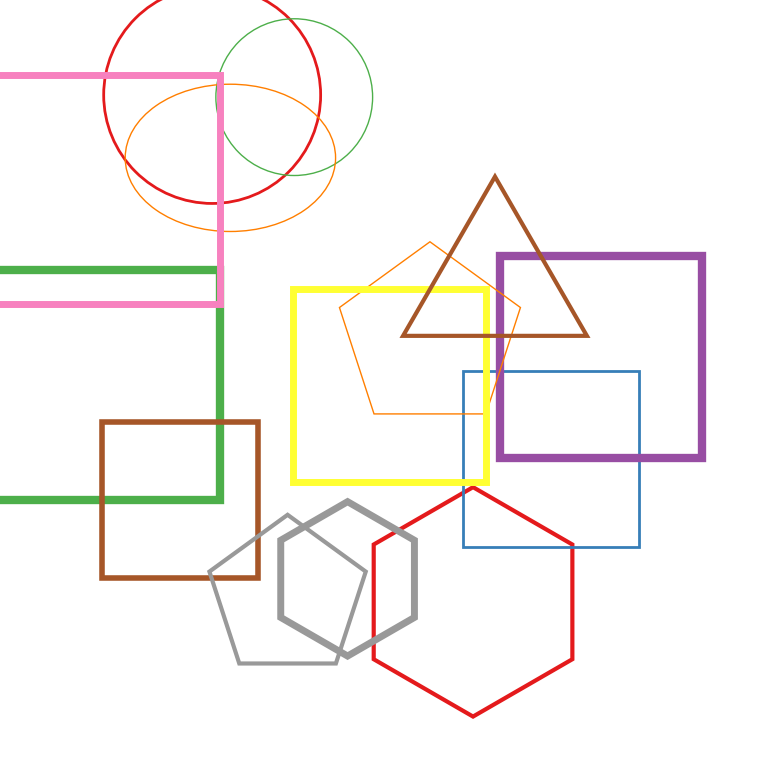[{"shape": "circle", "thickness": 1, "radius": 0.7, "center": [0.276, 0.877]}, {"shape": "hexagon", "thickness": 1.5, "radius": 0.74, "center": [0.614, 0.218]}, {"shape": "square", "thickness": 1, "radius": 0.57, "center": [0.716, 0.404]}, {"shape": "circle", "thickness": 0.5, "radius": 0.51, "center": [0.382, 0.874]}, {"shape": "square", "thickness": 3, "radius": 0.75, "center": [0.137, 0.499]}, {"shape": "square", "thickness": 3, "radius": 0.66, "center": [0.781, 0.536]}, {"shape": "pentagon", "thickness": 0.5, "radius": 0.62, "center": [0.558, 0.562]}, {"shape": "oval", "thickness": 0.5, "radius": 0.68, "center": [0.299, 0.795]}, {"shape": "square", "thickness": 2.5, "radius": 0.63, "center": [0.506, 0.5]}, {"shape": "triangle", "thickness": 1.5, "radius": 0.69, "center": [0.643, 0.633]}, {"shape": "square", "thickness": 2, "radius": 0.51, "center": [0.234, 0.351]}, {"shape": "square", "thickness": 2.5, "radius": 0.75, "center": [0.137, 0.754]}, {"shape": "pentagon", "thickness": 1.5, "radius": 0.53, "center": [0.373, 0.225]}, {"shape": "hexagon", "thickness": 2.5, "radius": 0.5, "center": [0.451, 0.248]}]